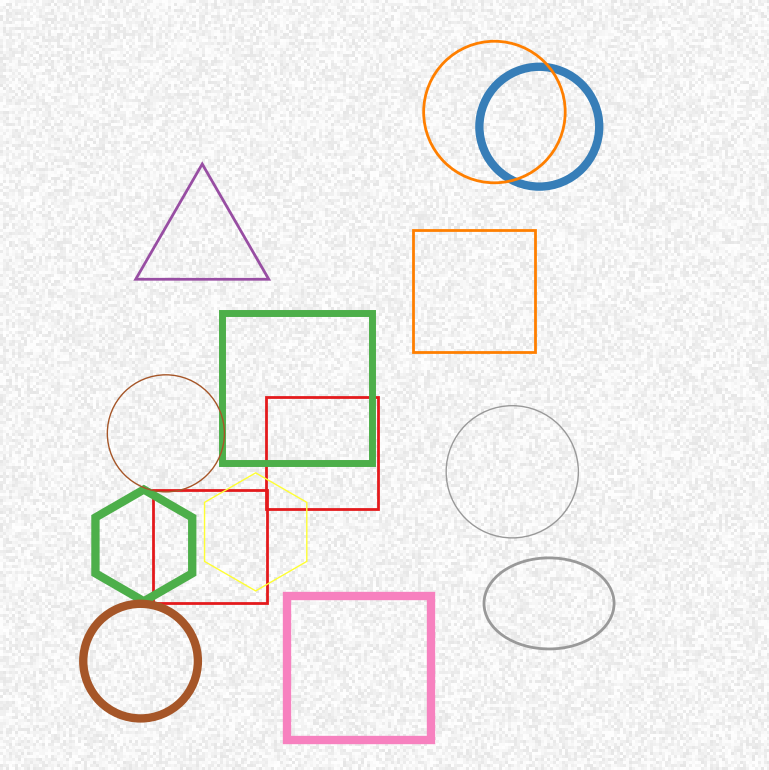[{"shape": "square", "thickness": 1, "radius": 0.36, "center": [0.418, 0.411]}, {"shape": "square", "thickness": 1, "radius": 0.37, "center": [0.273, 0.29]}, {"shape": "circle", "thickness": 3, "radius": 0.39, "center": [0.7, 0.835]}, {"shape": "hexagon", "thickness": 3, "radius": 0.36, "center": [0.187, 0.292]}, {"shape": "square", "thickness": 2.5, "radius": 0.49, "center": [0.386, 0.496]}, {"shape": "triangle", "thickness": 1, "radius": 0.5, "center": [0.263, 0.687]}, {"shape": "circle", "thickness": 1, "radius": 0.46, "center": [0.642, 0.855]}, {"shape": "square", "thickness": 1, "radius": 0.39, "center": [0.616, 0.622]}, {"shape": "hexagon", "thickness": 0.5, "radius": 0.38, "center": [0.332, 0.309]}, {"shape": "circle", "thickness": 0.5, "radius": 0.38, "center": [0.215, 0.437]}, {"shape": "circle", "thickness": 3, "radius": 0.37, "center": [0.183, 0.141]}, {"shape": "square", "thickness": 3, "radius": 0.47, "center": [0.466, 0.132]}, {"shape": "circle", "thickness": 0.5, "radius": 0.43, "center": [0.665, 0.387]}, {"shape": "oval", "thickness": 1, "radius": 0.42, "center": [0.713, 0.216]}]